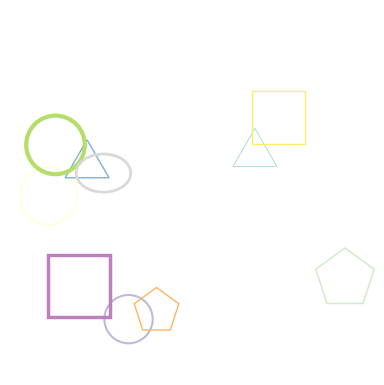[{"shape": "triangle", "thickness": 0.5, "radius": 0.33, "center": [0.662, 0.601]}, {"shape": "circle", "thickness": 0.5, "radius": 0.37, "center": [0.126, 0.491]}, {"shape": "circle", "thickness": 1.5, "radius": 0.31, "center": [0.334, 0.171]}, {"shape": "triangle", "thickness": 1, "radius": 0.33, "center": [0.226, 0.571]}, {"shape": "pentagon", "thickness": 1, "radius": 0.3, "center": [0.407, 0.192]}, {"shape": "circle", "thickness": 3, "radius": 0.38, "center": [0.144, 0.624]}, {"shape": "oval", "thickness": 2, "radius": 0.35, "center": [0.269, 0.55]}, {"shape": "square", "thickness": 2.5, "radius": 0.4, "center": [0.205, 0.258]}, {"shape": "pentagon", "thickness": 1, "radius": 0.4, "center": [0.896, 0.276]}, {"shape": "square", "thickness": 1, "radius": 0.34, "center": [0.724, 0.694]}]